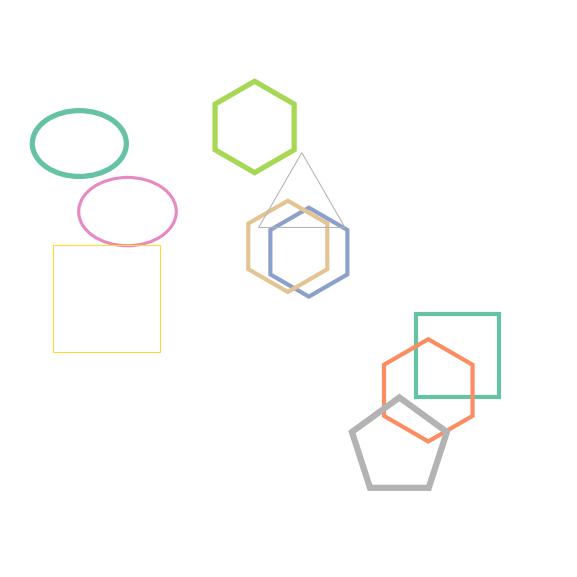[{"shape": "oval", "thickness": 2.5, "radius": 0.41, "center": [0.137, 0.751]}, {"shape": "square", "thickness": 2, "radius": 0.36, "center": [0.792, 0.384]}, {"shape": "hexagon", "thickness": 2, "radius": 0.44, "center": [0.742, 0.323]}, {"shape": "hexagon", "thickness": 2, "radius": 0.38, "center": [0.535, 0.562]}, {"shape": "oval", "thickness": 1.5, "radius": 0.42, "center": [0.221, 0.633]}, {"shape": "hexagon", "thickness": 2.5, "radius": 0.4, "center": [0.441, 0.779]}, {"shape": "square", "thickness": 0.5, "radius": 0.46, "center": [0.184, 0.482]}, {"shape": "hexagon", "thickness": 2, "radius": 0.4, "center": [0.498, 0.573]}, {"shape": "triangle", "thickness": 0.5, "radius": 0.43, "center": [0.523, 0.648]}, {"shape": "pentagon", "thickness": 3, "radius": 0.43, "center": [0.692, 0.224]}]